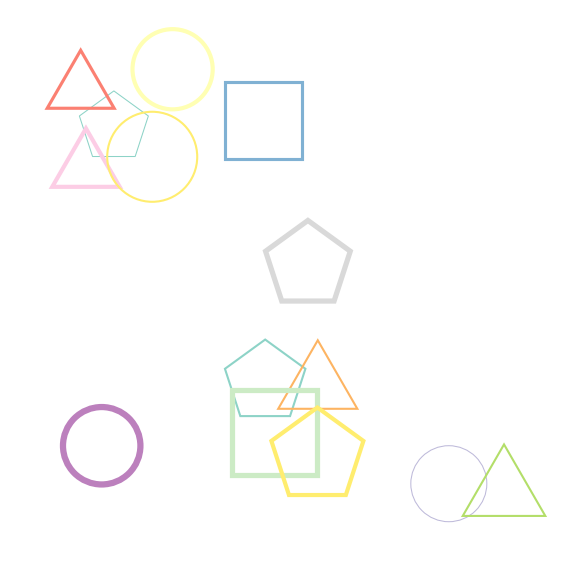[{"shape": "pentagon", "thickness": 0.5, "radius": 0.31, "center": [0.197, 0.779]}, {"shape": "pentagon", "thickness": 1, "radius": 0.37, "center": [0.459, 0.338]}, {"shape": "circle", "thickness": 2, "radius": 0.35, "center": [0.299, 0.879]}, {"shape": "circle", "thickness": 0.5, "radius": 0.33, "center": [0.777, 0.162]}, {"shape": "triangle", "thickness": 1.5, "radius": 0.33, "center": [0.14, 0.845]}, {"shape": "square", "thickness": 1.5, "radius": 0.34, "center": [0.456, 0.79]}, {"shape": "triangle", "thickness": 1, "radius": 0.4, "center": [0.55, 0.331]}, {"shape": "triangle", "thickness": 1, "radius": 0.41, "center": [0.873, 0.147]}, {"shape": "triangle", "thickness": 2, "radius": 0.34, "center": [0.149, 0.709]}, {"shape": "pentagon", "thickness": 2.5, "radius": 0.39, "center": [0.533, 0.54]}, {"shape": "circle", "thickness": 3, "radius": 0.34, "center": [0.176, 0.227]}, {"shape": "square", "thickness": 2.5, "radius": 0.37, "center": [0.475, 0.25]}, {"shape": "circle", "thickness": 1, "radius": 0.39, "center": [0.264, 0.728]}, {"shape": "pentagon", "thickness": 2, "radius": 0.42, "center": [0.55, 0.21]}]